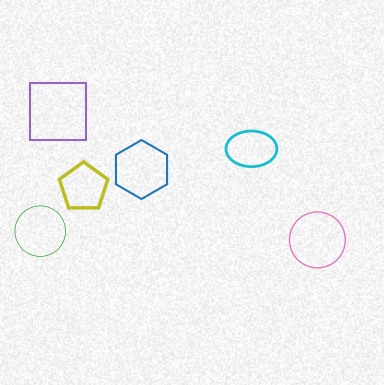[{"shape": "hexagon", "thickness": 1.5, "radius": 0.38, "center": [0.368, 0.56]}, {"shape": "circle", "thickness": 0.5, "radius": 0.33, "center": [0.105, 0.4]}, {"shape": "square", "thickness": 1.5, "radius": 0.37, "center": [0.151, 0.71]}, {"shape": "circle", "thickness": 1, "radius": 0.36, "center": [0.824, 0.377]}, {"shape": "pentagon", "thickness": 2.5, "radius": 0.33, "center": [0.217, 0.514]}, {"shape": "oval", "thickness": 2, "radius": 0.33, "center": [0.653, 0.613]}]